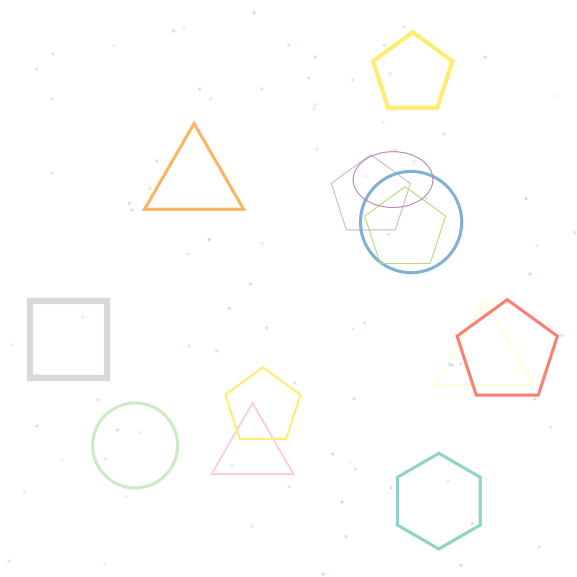[{"shape": "hexagon", "thickness": 1.5, "radius": 0.41, "center": [0.76, 0.131]}, {"shape": "triangle", "thickness": 0.5, "radius": 0.49, "center": [0.839, 0.382]}, {"shape": "pentagon", "thickness": 0.5, "radius": 0.36, "center": [0.642, 0.659]}, {"shape": "pentagon", "thickness": 1.5, "radius": 0.46, "center": [0.878, 0.389]}, {"shape": "circle", "thickness": 1.5, "radius": 0.44, "center": [0.712, 0.615]}, {"shape": "triangle", "thickness": 1.5, "radius": 0.5, "center": [0.336, 0.686]}, {"shape": "pentagon", "thickness": 0.5, "radius": 0.37, "center": [0.702, 0.602]}, {"shape": "triangle", "thickness": 1, "radius": 0.41, "center": [0.437, 0.219]}, {"shape": "square", "thickness": 3, "radius": 0.33, "center": [0.119, 0.412]}, {"shape": "oval", "thickness": 0.5, "radius": 0.35, "center": [0.681, 0.688]}, {"shape": "circle", "thickness": 1.5, "radius": 0.37, "center": [0.234, 0.228]}, {"shape": "pentagon", "thickness": 1, "radius": 0.34, "center": [0.455, 0.295]}, {"shape": "pentagon", "thickness": 2, "radius": 0.36, "center": [0.715, 0.871]}]